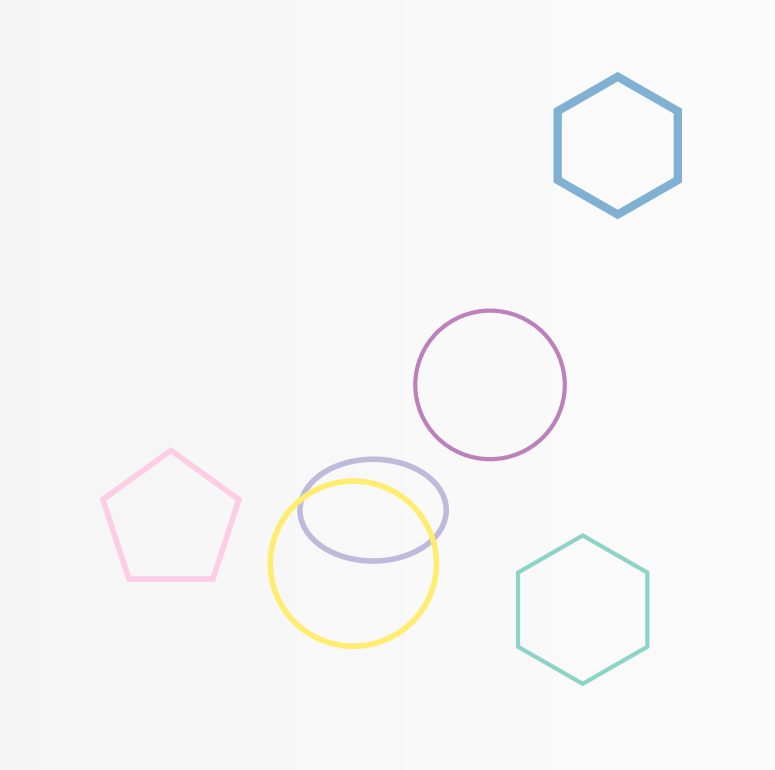[{"shape": "hexagon", "thickness": 1.5, "radius": 0.48, "center": [0.752, 0.208]}, {"shape": "oval", "thickness": 2, "radius": 0.47, "center": [0.481, 0.337]}, {"shape": "hexagon", "thickness": 3, "radius": 0.45, "center": [0.797, 0.811]}, {"shape": "pentagon", "thickness": 2, "radius": 0.46, "center": [0.221, 0.323]}, {"shape": "circle", "thickness": 1.5, "radius": 0.48, "center": [0.632, 0.5]}, {"shape": "circle", "thickness": 2, "radius": 0.54, "center": [0.456, 0.268]}]